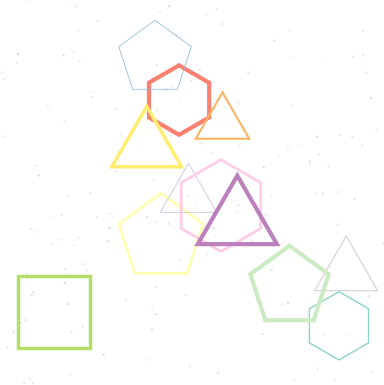[{"shape": "hexagon", "thickness": 1, "radius": 0.44, "center": [0.88, 0.154]}, {"shape": "pentagon", "thickness": 2, "radius": 0.57, "center": [0.418, 0.383]}, {"shape": "triangle", "thickness": 0.5, "radius": 0.42, "center": [0.49, 0.491]}, {"shape": "hexagon", "thickness": 3, "radius": 0.45, "center": [0.465, 0.74]}, {"shape": "pentagon", "thickness": 0.5, "radius": 0.5, "center": [0.403, 0.848]}, {"shape": "triangle", "thickness": 1.5, "radius": 0.4, "center": [0.578, 0.68]}, {"shape": "square", "thickness": 2.5, "radius": 0.47, "center": [0.14, 0.189]}, {"shape": "hexagon", "thickness": 2, "radius": 0.6, "center": [0.574, 0.466]}, {"shape": "triangle", "thickness": 1, "radius": 0.47, "center": [0.899, 0.292]}, {"shape": "triangle", "thickness": 3, "radius": 0.59, "center": [0.616, 0.425]}, {"shape": "pentagon", "thickness": 3, "radius": 0.53, "center": [0.752, 0.255]}, {"shape": "triangle", "thickness": 2.5, "radius": 0.52, "center": [0.381, 0.619]}]